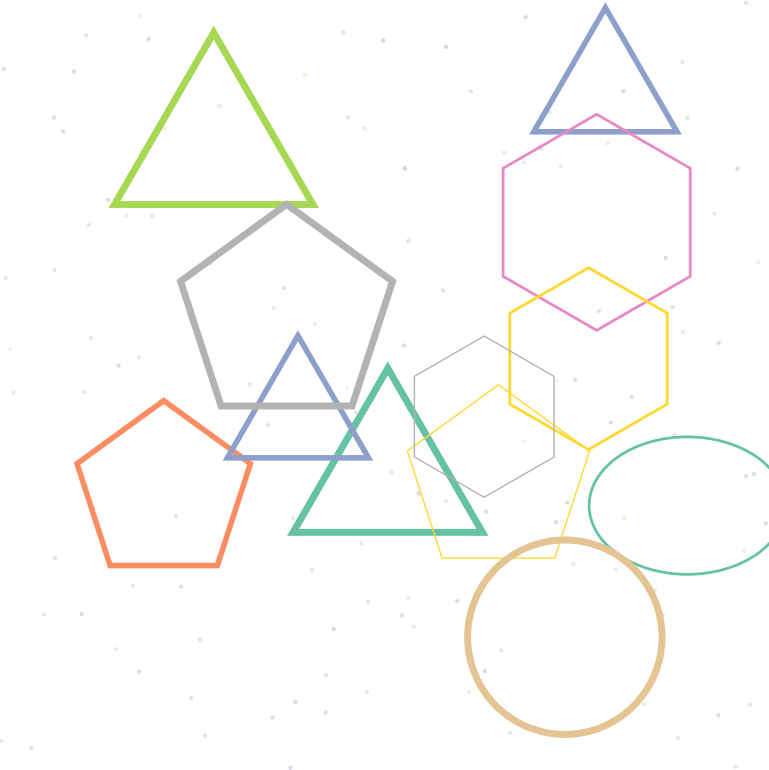[{"shape": "oval", "thickness": 1, "radius": 0.64, "center": [0.893, 0.343]}, {"shape": "triangle", "thickness": 2.5, "radius": 0.71, "center": [0.504, 0.38]}, {"shape": "pentagon", "thickness": 2, "radius": 0.59, "center": [0.213, 0.361]}, {"shape": "triangle", "thickness": 2, "radius": 0.53, "center": [0.387, 0.458]}, {"shape": "triangle", "thickness": 2, "radius": 0.54, "center": [0.786, 0.883]}, {"shape": "hexagon", "thickness": 1, "radius": 0.7, "center": [0.775, 0.711]}, {"shape": "triangle", "thickness": 2.5, "radius": 0.74, "center": [0.278, 0.809]}, {"shape": "hexagon", "thickness": 1, "radius": 0.59, "center": [0.764, 0.534]}, {"shape": "pentagon", "thickness": 0.5, "radius": 0.62, "center": [0.647, 0.376]}, {"shape": "circle", "thickness": 2.5, "radius": 0.63, "center": [0.734, 0.172]}, {"shape": "hexagon", "thickness": 0.5, "radius": 0.52, "center": [0.629, 0.459]}, {"shape": "pentagon", "thickness": 2.5, "radius": 0.72, "center": [0.372, 0.59]}]